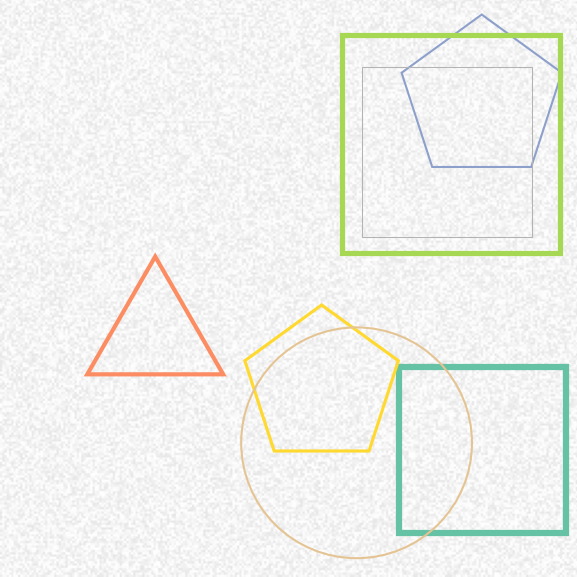[{"shape": "square", "thickness": 3, "radius": 0.72, "center": [0.836, 0.22]}, {"shape": "triangle", "thickness": 2, "radius": 0.68, "center": [0.269, 0.419]}, {"shape": "pentagon", "thickness": 1, "radius": 0.73, "center": [0.834, 0.828]}, {"shape": "square", "thickness": 2.5, "radius": 0.94, "center": [0.781, 0.749]}, {"shape": "pentagon", "thickness": 1.5, "radius": 0.7, "center": [0.557, 0.331]}, {"shape": "circle", "thickness": 1, "radius": 1.0, "center": [0.617, 0.232]}, {"shape": "square", "thickness": 0.5, "radius": 0.74, "center": [0.774, 0.735]}]